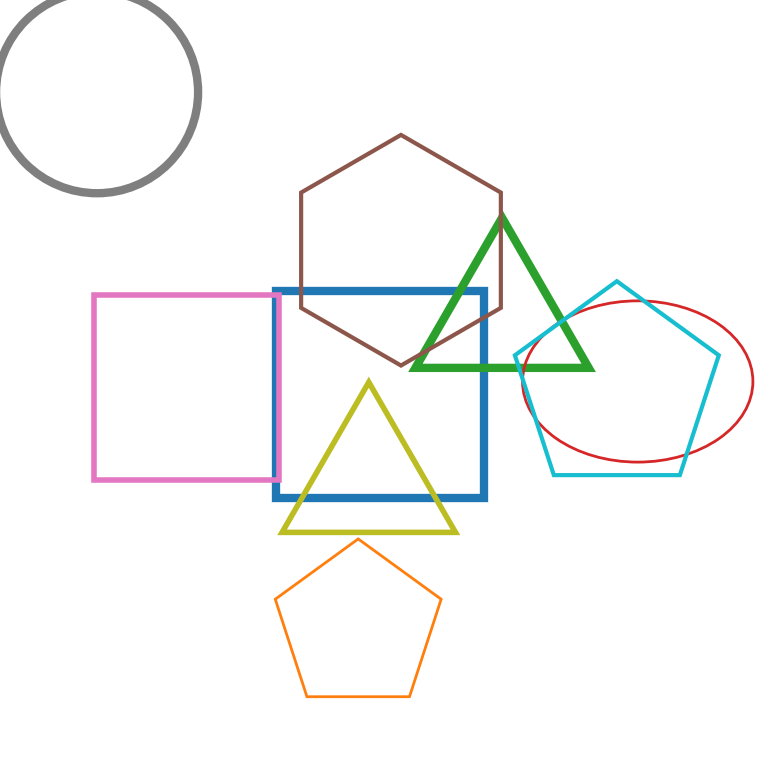[{"shape": "square", "thickness": 3, "radius": 0.67, "center": [0.493, 0.488]}, {"shape": "pentagon", "thickness": 1, "radius": 0.57, "center": [0.465, 0.187]}, {"shape": "triangle", "thickness": 3, "radius": 0.65, "center": [0.652, 0.587]}, {"shape": "oval", "thickness": 1, "radius": 0.75, "center": [0.828, 0.505]}, {"shape": "hexagon", "thickness": 1.5, "radius": 0.75, "center": [0.521, 0.675]}, {"shape": "square", "thickness": 2, "radius": 0.6, "center": [0.242, 0.497]}, {"shape": "circle", "thickness": 3, "radius": 0.66, "center": [0.126, 0.88]}, {"shape": "triangle", "thickness": 2, "radius": 0.65, "center": [0.479, 0.374]}, {"shape": "pentagon", "thickness": 1.5, "radius": 0.7, "center": [0.801, 0.496]}]